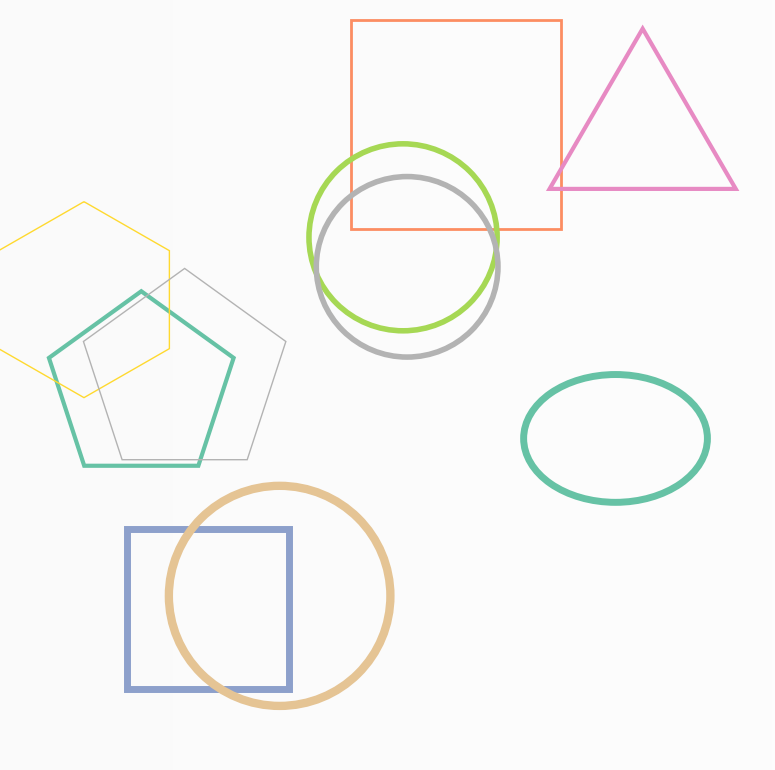[{"shape": "oval", "thickness": 2.5, "radius": 0.59, "center": [0.794, 0.431]}, {"shape": "pentagon", "thickness": 1.5, "radius": 0.63, "center": [0.182, 0.496]}, {"shape": "square", "thickness": 1, "radius": 0.68, "center": [0.589, 0.838]}, {"shape": "square", "thickness": 2.5, "radius": 0.52, "center": [0.269, 0.209]}, {"shape": "triangle", "thickness": 1.5, "radius": 0.69, "center": [0.829, 0.824]}, {"shape": "circle", "thickness": 2, "radius": 0.61, "center": [0.52, 0.692]}, {"shape": "hexagon", "thickness": 0.5, "radius": 0.64, "center": [0.108, 0.611]}, {"shape": "circle", "thickness": 3, "radius": 0.71, "center": [0.361, 0.226]}, {"shape": "circle", "thickness": 2, "radius": 0.59, "center": [0.525, 0.653]}, {"shape": "pentagon", "thickness": 0.5, "radius": 0.69, "center": [0.238, 0.514]}]